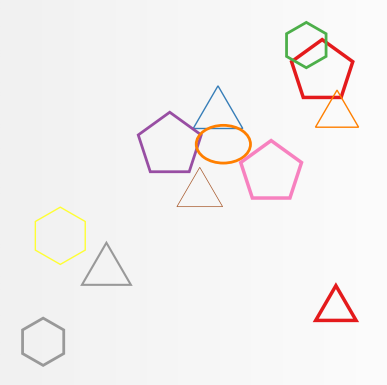[{"shape": "triangle", "thickness": 2.5, "radius": 0.3, "center": [0.867, 0.198]}, {"shape": "pentagon", "thickness": 2.5, "radius": 0.42, "center": [0.831, 0.814]}, {"shape": "triangle", "thickness": 1, "radius": 0.37, "center": [0.563, 0.703]}, {"shape": "hexagon", "thickness": 2, "radius": 0.29, "center": [0.79, 0.883]}, {"shape": "pentagon", "thickness": 2, "radius": 0.43, "center": [0.438, 0.623]}, {"shape": "oval", "thickness": 2, "radius": 0.35, "center": [0.576, 0.625]}, {"shape": "triangle", "thickness": 1, "radius": 0.32, "center": [0.87, 0.702]}, {"shape": "hexagon", "thickness": 1, "radius": 0.37, "center": [0.156, 0.388]}, {"shape": "triangle", "thickness": 0.5, "radius": 0.34, "center": [0.516, 0.497]}, {"shape": "pentagon", "thickness": 2.5, "radius": 0.41, "center": [0.7, 0.552]}, {"shape": "triangle", "thickness": 1.5, "radius": 0.36, "center": [0.275, 0.297]}, {"shape": "hexagon", "thickness": 2, "radius": 0.31, "center": [0.111, 0.112]}]